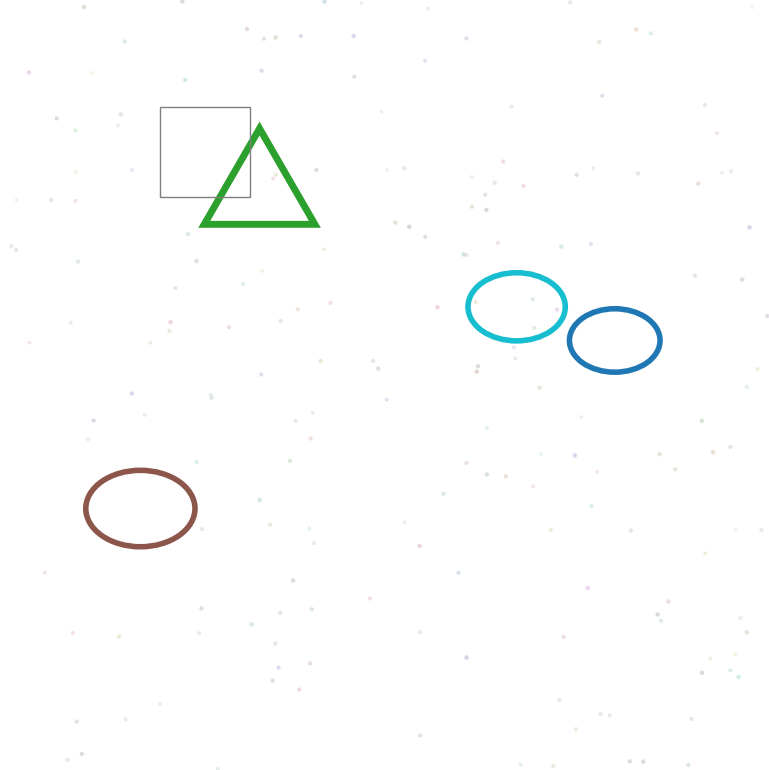[{"shape": "oval", "thickness": 2, "radius": 0.29, "center": [0.798, 0.558]}, {"shape": "triangle", "thickness": 2.5, "radius": 0.41, "center": [0.337, 0.75]}, {"shape": "oval", "thickness": 2, "radius": 0.35, "center": [0.182, 0.34]}, {"shape": "square", "thickness": 0.5, "radius": 0.29, "center": [0.266, 0.802]}, {"shape": "oval", "thickness": 2, "radius": 0.32, "center": [0.671, 0.602]}]